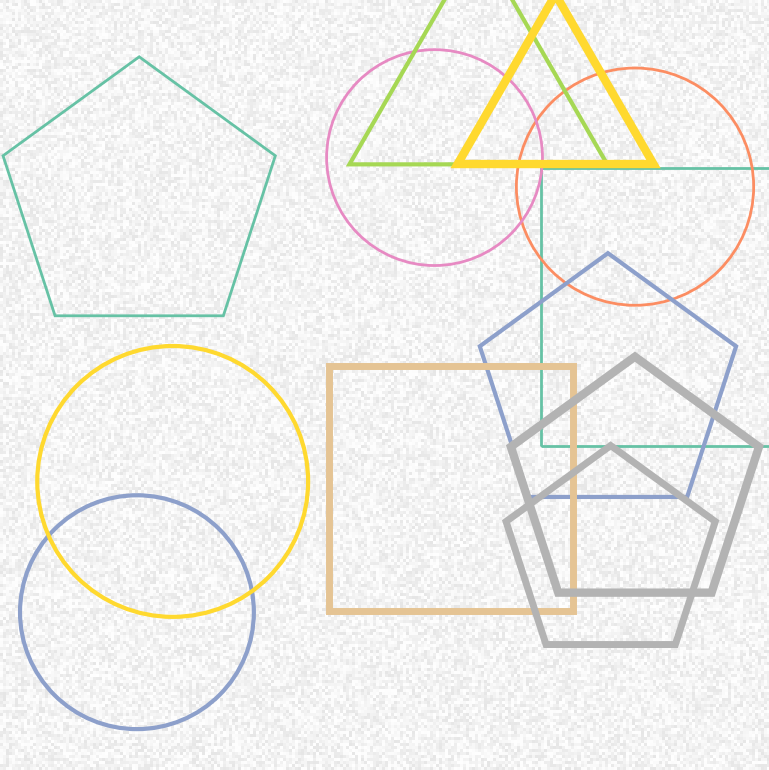[{"shape": "square", "thickness": 1, "radius": 0.9, "center": [0.884, 0.602]}, {"shape": "pentagon", "thickness": 1, "radius": 0.93, "center": [0.181, 0.74]}, {"shape": "circle", "thickness": 1, "radius": 0.77, "center": [0.825, 0.758]}, {"shape": "circle", "thickness": 1.5, "radius": 0.76, "center": [0.178, 0.205]}, {"shape": "pentagon", "thickness": 1.5, "radius": 0.87, "center": [0.79, 0.496]}, {"shape": "circle", "thickness": 1, "radius": 0.7, "center": [0.564, 0.795]}, {"shape": "triangle", "thickness": 1.5, "radius": 0.97, "center": [0.621, 0.883]}, {"shape": "triangle", "thickness": 3, "radius": 0.73, "center": [0.721, 0.86]}, {"shape": "circle", "thickness": 1.5, "radius": 0.88, "center": [0.224, 0.375]}, {"shape": "square", "thickness": 2.5, "radius": 0.79, "center": [0.586, 0.365]}, {"shape": "pentagon", "thickness": 3, "radius": 0.85, "center": [0.825, 0.367]}, {"shape": "pentagon", "thickness": 2.5, "radius": 0.71, "center": [0.793, 0.279]}]